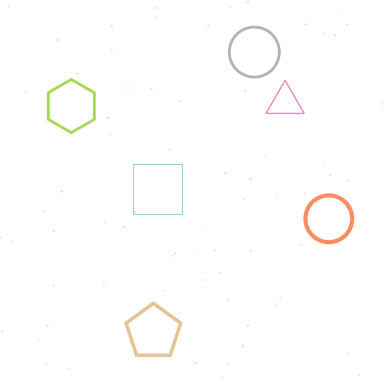[{"shape": "square", "thickness": 0.5, "radius": 0.32, "center": [0.41, 0.51]}, {"shape": "circle", "thickness": 3, "radius": 0.3, "center": [0.854, 0.432]}, {"shape": "triangle", "thickness": 1, "radius": 0.29, "center": [0.74, 0.734]}, {"shape": "hexagon", "thickness": 2, "radius": 0.35, "center": [0.185, 0.725]}, {"shape": "pentagon", "thickness": 2.5, "radius": 0.37, "center": [0.398, 0.138]}, {"shape": "circle", "thickness": 2, "radius": 0.33, "center": [0.661, 0.865]}]